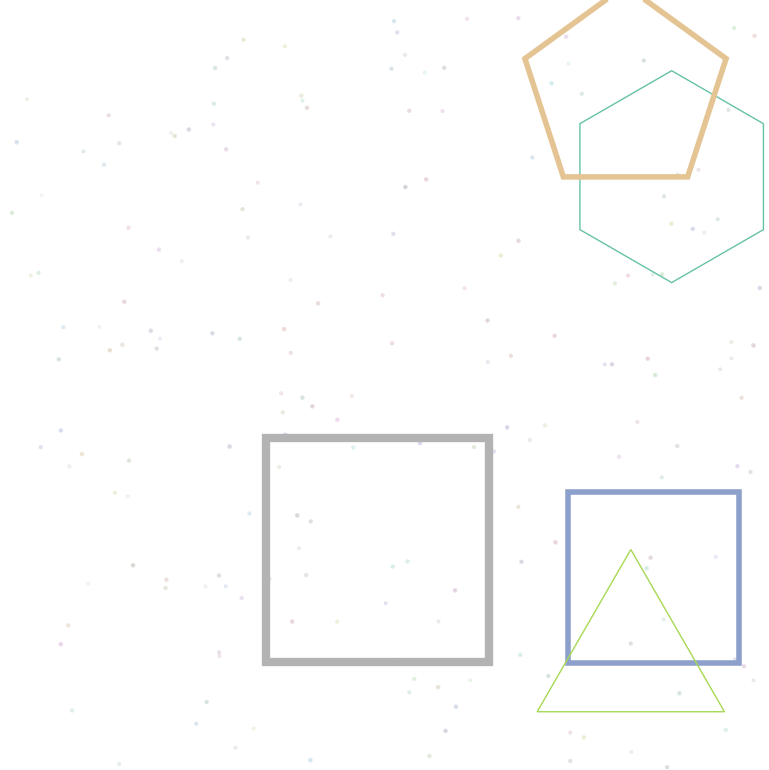[{"shape": "hexagon", "thickness": 0.5, "radius": 0.69, "center": [0.872, 0.771]}, {"shape": "square", "thickness": 2, "radius": 0.56, "center": [0.849, 0.25]}, {"shape": "triangle", "thickness": 0.5, "radius": 0.7, "center": [0.819, 0.146]}, {"shape": "pentagon", "thickness": 2, "radius": 0.69, "center": [0.812, 0.881]}, {"shape": "square", "thickness": 3, "radius": 0.73, "center": [0.49, 0.286]}]